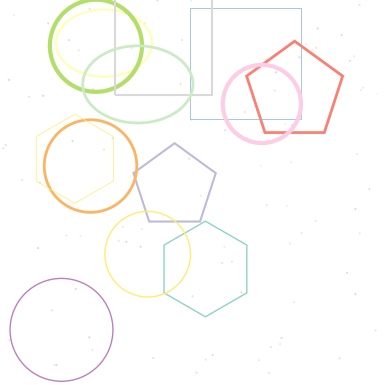[{"shape": "hexagon", "thickness": 1, "radius": 0.62, "center": [0.534, 0.301]}, {"shape": "oval", "thickness": 1.5, "radius": 0.62, "center": [0.27, 0.888]}, {"shape": "pentagon", "thickness": 1.5, "radius": 0.56, "center": [0.453, 0.516]}, {"shape": "pentagon", "thickness": 2, "radius": 0.66, "center": [0.765, 0.762]}, {"shape": "square", "thickness": 0.5, "radius": 0.72, "center": [0.638, 0.835]}, {"shape": "circle", "thickness": 2, "radius": 0.6, "center": [0.235, 0.569]}, {"shape": "circle", "thickness": 3, "radius": 0.6, "center": [0.249, 0.881]}, {"shape": "circle", "thickness": 3, "radius": 0.51, "center": [0.68, 0.73]}, {"shape": "square", "thickness": 1.5, "radius": 0.63, "center": [0.425, 0.878]}, {"shape": "circle", "thickness": 1, "radius": 0.67, "center": [0.16, 0.143]}, {"shape": "oval", "thickness": 2, "radius": 0.72, "center": [0.358, 0.781]}, {"shape": "circle", "thickness": 1, "radius": 0.56, "center": [0.384, 0.34]}, {"shape": "hexagon", "thickness": 0.5, "radius": 0.58, "center": [0.194, 0.588]}]